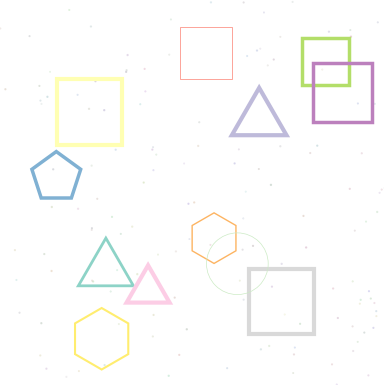[{"shape": "triangle", "thickness": 2, "radius": 0.41, "center": [0.275, 0.299]}, {"shape": "square", "thickness": 3, "radius": 0.42, "center": [0.232, 0.709]}, {"shape": "triangle", "thickness": 3, "radius": 0.41, "center": [0.673, 0.69]}, {"shape": "square", "thickness": 0.5, "radius": 0.34, "center": [0.535, 0.863]}, {"shape": "pentagon", "thickness": 2.5, "radius": 0.33, "center": [0.146, 0.54]}, {"shape": "hexagon", "thickness": 1, "radius": 0.33, "center": [0.556, 0.381]}, {"shape": "square", "thickness": 2.5, "radius": 0.31, "center": [0.846, 0.841]}, {"shape": "triangle", "thickness": 3, "radius": 0.32, "center": [0.385, 0.246]}, {"shape": "square", "thickness": 3, "radius": 0.42, "center": [0.73, 0.217]}, {"shape": "square", "thickness": 2.5, "radius": 0.38, "center": [0.89, 0.759]}, {"shape": "circle", "thickness": 0.5, "radius": 0.4, "center": [0.616, 0.315]}, {"shape": "hexagon", "thickness": 1.5, "radius": 0.4, "center": [0.264, 0.12]}]